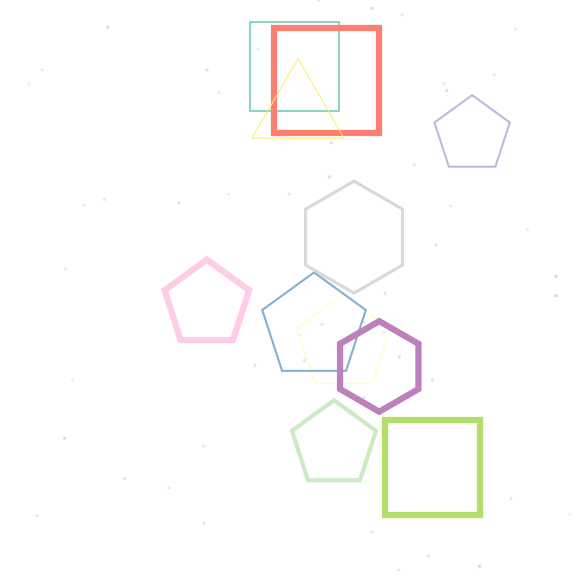[{"shape": "square", "thickness": 1, "radius": 0.39, "center": [0.51, 0.885]}, {"shape": "pentagon", "thickness": 0.5, "radius": 0.43, "center": [0.595, 0.404]}, {"shape": "pentagon", "thickness": 1, "radius": 0.34, "center": [0.818, 0.766]}, {"shape": "square", "thickness": 3, "radius": 0.45, "center": [0.565, 0.86]}, {"shape": "pentagon", "thickness": 1, "radius": 0.47, "center": [0.544, 0.433]}, {"shape": "square", "thickness": 3, "radius": 0.41, "center": [0.749, 0.19]}, {"shape": "pentagon", "thickness": 3, "radius": 0.39, "center": [0.358, 0.473]}, {"shape": "hexagon", "thickness": 1.5, "radius": 0.48, "center": [0.613, 0.589]}, {"shape": "hexagon", "thickness": 3, "radius": 0.39, "center": [0.657, 0.365]}, {"shape": "pentagon", "thickness": 2, "radius": 0.38, "center": [0.578, 0.23]}, {"shape": "triangle", "thickness": 0.5, "radius": 0.46, "center": [0.516, 0.806]}]